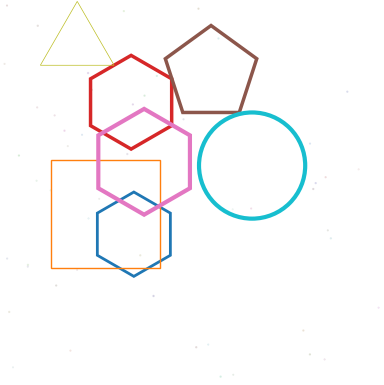[{"shape": "hexagon", "thickness": 2, "radius": 0.55, "center": [0.348, 0.392]}, {"shape": "square", "thickness": 1, "radius": 0.7, "center": [0.274, 0.444]}, {"shape": "hexagon", "thickness": 2.5, "radius": 0.61, "center": [0.341, 0.734]}, {"shape": "pentagon", "thickness": 2.5, "radius": 0.62, "center": [0.548, 0.809]}, {"shape": "hexagon", "thickness": 3, "radius": 0.69, "center": [0.374, 0.58]}, {"shape": "triangle", "thickness": 0.5, "radius": 0.55, "center": [0.201, 0.886]}, {"shape": "circle", "thickness": 3, "radius": 0.69, "center": [0.655, 0.57]}]